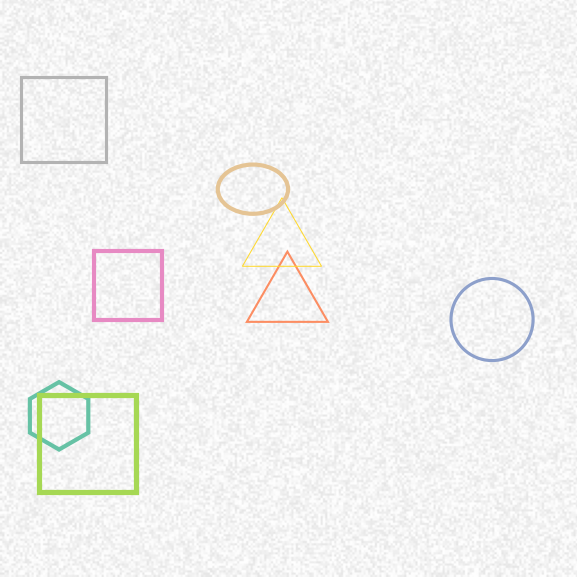[{"shape": "hexagon", "thickness": 2, "radius": 0.29, "center": [0.102, 0.279]}, {"shape": "triangle", "thickness": 1, "radius": 0.41, "center": [0.498, 0.482]}, {"shape": "circle", "thickness": 1.5, "radius": 0.36, "center": [0.852, 0.446]}, {"shape": "square", "thickness": 2, "radius": 0.3, "center": [0.222, 0.505]}, {"shape": "square", "thickness": 2.5, "radius": 0.42, "center": [0.151, 0.231]}, {"shape": "triangle", "thickness": 0.5, "radius": 0.4, "center": [0.488, 0.578]}, {"shape": "oval", "thickness": 2, "radius": 0.3, "center": [0.438, 0.672]}, {"shape": "square", "thickness": 1.5, "radius": 0.36, "center": [0.11, 0.792]}]